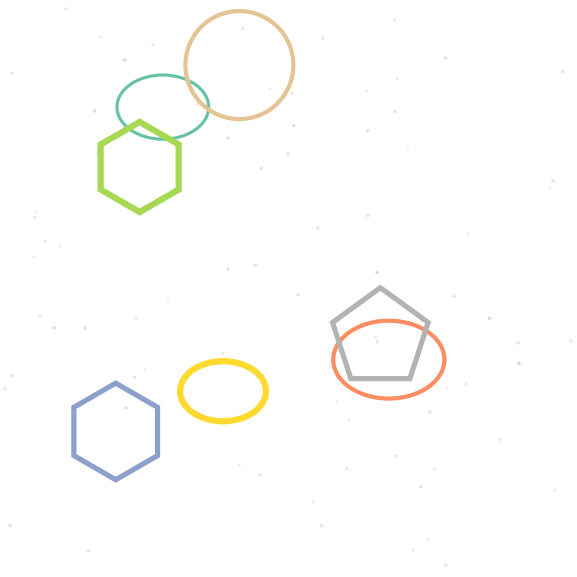[{"shape": "oval", "thickness": 1.5, "radius": 0.4, "center": [0.282, 0.814]}, {"shape": "oval", "thickness": 2, "radius": 0.48, "center": [0.673, 0.376]}, {"shape": "hexagon", "thickness": 2.5, "radius": 0.42, "center": [0.2, 0.252]}, {"shape": "hexagon", "thickness": 3, "radius": 0.39, "center": [0.242, 0.71]}, {"shape": "oval", "thickness": 3, "radius": 0.37, "center": [0.386, 0.322]}, {"shape": "circle", "thickness": 2, "radius": 0.47, "center": [0.414, 0.886]}, {"shape": "pentagon", "thickness": 2.5, "radius": 0.44, "center": [0.659, 0.414]}]